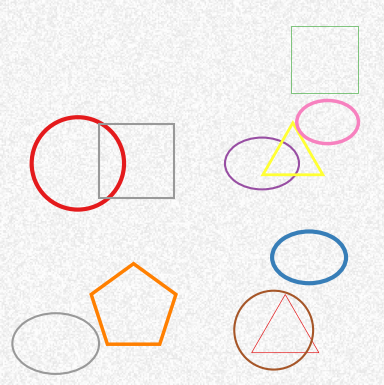[{"shape": "triangle", "thickness": 0.5, "radius": 0.5, "center": [0.741, 0.134]}, {"shape": "circle", "thickness": 3, "radius": 0.6, "center": [0.202, 0.576]}, {"shape": "oval", "thickness": 3, "radius": 0.48, "center": [0.803, 0.332]}, {"shape": "square", "thickness": 0.5, "radius": 0.44, "center": [0.844, 0.845]}, {"shape": "oval", "thickness": 1.5, "radius": 0.48, "center": [0.68, 0.575]}, {"shape": "pentagon", "thickness": 2.5, "radius": 0.58, "center": [0.347, 0.2]}, {"shape": "triangle", "thickness": 2, "radius": 0.45, "center": [0.761, 0.591]}, {"shape": "circle", "thickness": 1.5, "radius": 0.51, "center": [0.711, 0.143]}, {"shape": "oval", "thickness": 2.5, "radius": 0.4, "center": [0.851, 0.683]}, {"shape": "square", "thickness": 1.5, "radius": 0.48, "center": [0.354, 0.581]}, {"shape": "oval", "thickness": 1.5, "radius": 0.56, "center": [0.145, 0.108]}]